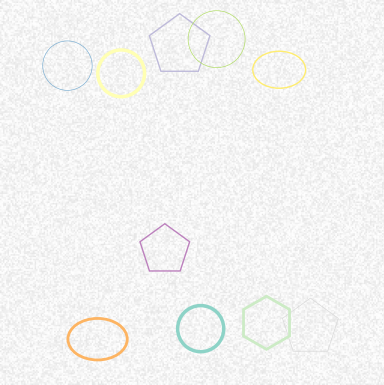[{"shape": "circle", "thickness": 2.5, "radius": 0.3, "center": [0.521, 0.146]}, {"shape": "circle", "thickness": 2.5, "radius": 0.3, "center": [0.315, 0.81]}, {"shape": "pentagon", "thickness": 1, "radius": 0.41, "center": [0.467, 0.882]}, {"shape": "circle", "thickness": 0.5, "radius": 0.32, "center": [0.175, 0.83]}, {"shape": "oval", "thickness": 2, "radius": 0.39, "center": [0.253, 0.119]}, {"shape": "circle", "thickness": 0.5, "radius": 0.37, "center": [0.563, 0.898]}, {"shape": "pentagon", "thickness": 0.5, "radius": 0.38, "center": [0.806, 0.149]}, {"shape": "pentagon", "thickness": 1, "radius": 0.34, "center": [0.428, 0.351]}, {"shape": "hexagon", "thickness": 2, "radius": 0.34, "center": [0.692, 0.162]}, {"shape": "oval", "thickness": 1, "radius": 0.34, "center": [0.725, 0.819]}]